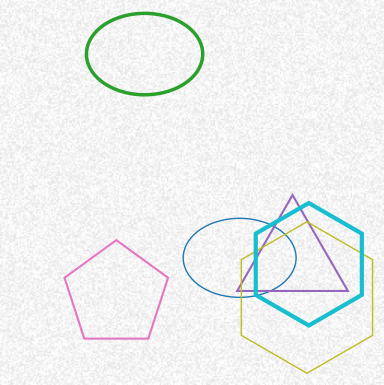[{"shape": "oval", "thickness": 1, "radius": 0.73, "center": [0.622, 0.33]}, {"shape": "oval", "thickness": 2.5, "radius": 0.76, "center": [0.376, 0.86]}, {"shape": "triangle", "thickness": 1.5, "radius": 0.83, "center": [0.76, 0.327]}, {"shape": "pentagon", "thickness": 1.5, "radius": 0.71, "center": [0.302, 0.235]}, {"shape": "hexagon", "thickness": 1, "radius": 0.98, "center": [0.797, 0.227]}, {"shape": "hexagon", "thickness": 3, "radius": 0.8, "center": [0.802, 0.314]}]